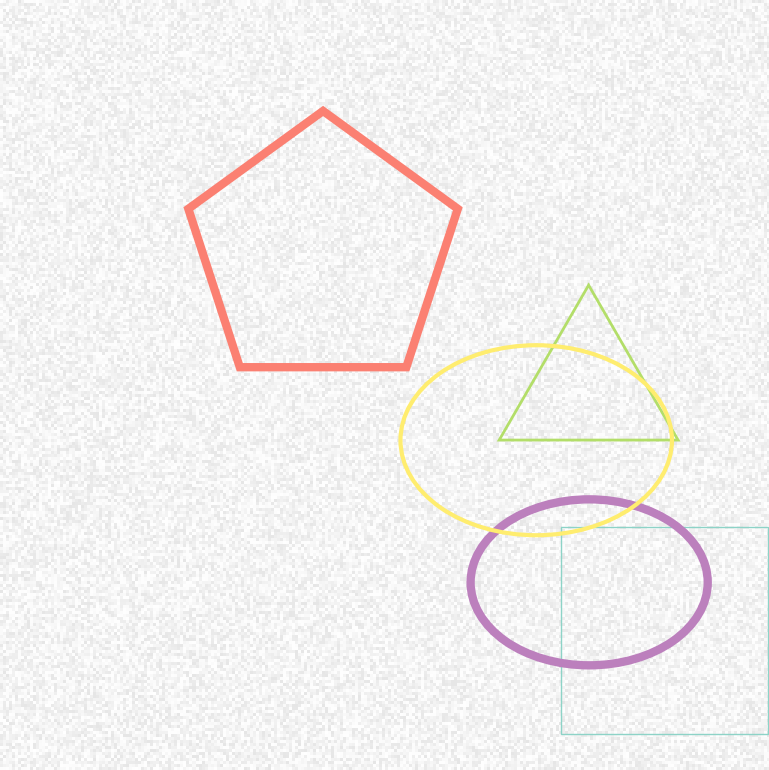[{"shape": "square", "thickness": 0.5, "radius": 0.67, "center": [0.863, 0.182]}, {"shape": "pentagon", "thickness": 3, "radius": 0.92, "center": [0.42, 0.672]}, {"shape": "triangle", "thickness": 1, "radius": 0.67, "center": [0.764, 0.496]}, {"shape": "oval", "thickness": 3, "radius": 0.77, "center": [0.765, 0.244]}, {"shape": "oval", "thickness": 1.5, "radius": 0.88, "center": [0.696, 0.428]}]